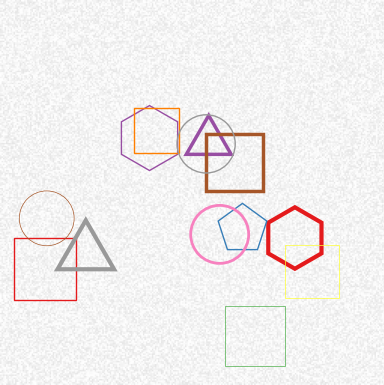[{"shape": "hexagon", "thickness": 3, "radius": 0.4, "center": [0.766, 0.382]}, {"shape": "square", "thickness": 1, "radius": 0.4, "center": [0.118, 0.301]}, {"shape": "pentagon", "thickness": 1, "radius": 0.33, "center": [0.63, 0.405]}, {"shape": "square", "thickness": 0.5, "radius": 0.39, "center": [0.663, 0.127]}, {"shape": "hexagon", "thickness": 1, "radius": 0.42, "center": [0.388, 0.641]}, {"shape": "triangle", "thickness": 2.5, "radius": 0.34, "center": [0.542, 0.633]}, {"shape": "square", "thickness": 1, "radius": 0.29, "center": [0.406, 0.66]}, {"shape": "square", "thickness": 0.5, "radius": 0.35, "center": [0.81, 0.295]}, {"shape": "square", "thickness": 2.5, "radius": 0.37, "center": [0.609, 0.578]}, {"shape": "circle", "thickness": 0.5, "radius": 0.36, "center": [0.121, 0.433]}, {"shape": "circle", "thickness": 2, "radius": 0.38, "center": [0.571, 0.391]}, {"shape": "triangle", "thickness": 3, "radius": 0.42, "center": [0.223, 0.343]}, {"shape": "circle", "thickness": 1, "radius": 0.38, "center": [0.535, 0.626]}]